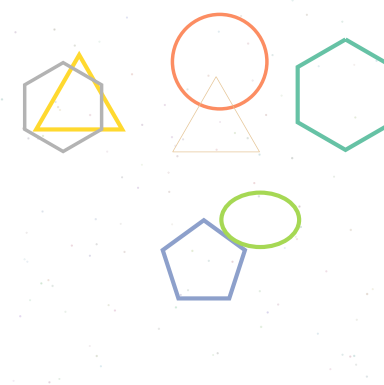[{"shape": "hexagon", "thickness": 3, "radius": 0.72, "center": [0.897, 0.754]}, {"shape": "circle", "thickness": 2.5, "radius": 0.61, "center": [0.571, 0.84]}, {"shape": "pentagon", "thickness": 3, "radius": 0.56, "center": [0.529, 0.316]}, {"shape": "oval", "thickness": 3, "radius": 0.5, "center": [0.676, 0.429]}, {"shape": "triangle", "thickness": 3, "radius": 0.65, "center": [0.206, 0.728]}, {"shape": "triangle", "thickness": 0.5, "radius": 0.65, "center": [0.561, 0.671]}, {"shape": "hexagon", "thickness": 2.5, "radius": 0.58, "center": [0.164, 0.722]}]